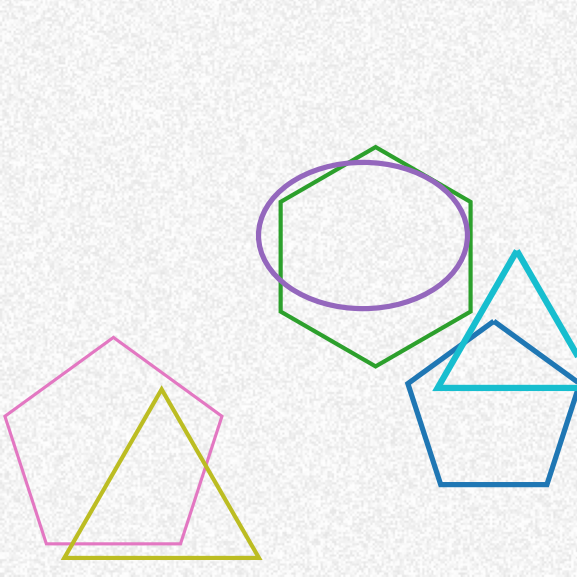[{"shape": "pentagon", "thickness": 2.5, "radius": 0.78, "center": [0.855, 0.287]}, {"shape": "hexagon", "thickness": 2, "radius": 0.95, "center": [0.65, 0.555]}, {"shape": "oval", "thickness": 2.5, "radius": 0.9, "center": [0.629, 0.591]}, {"shape": "pentagon", "thickness": 1.5, "radius": 0.99, "center": [0.196, 0.217]}, {"shape": "triangle", "thickness": 2, "radius": 0.97, "center": [0.28, 0.13]}, {"shape": "triangle", "thickness": 3, "radius": 0.79, "center": [0.895, 0.407]}]